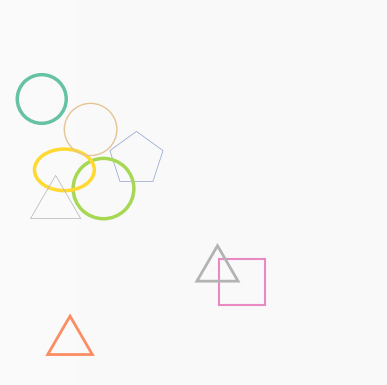[{"shape": "circle", "thickness": 2.5, "radius": 0.32, "center": [0.108, 0.743]}, {"shape": "triangle", "thickness": 2, "radius": 0.33, "center": [0.181, 0.112]}, {"shape": "pentagon", "thickness": 0.5, "radius": 0.36, "center": [0.352, 0.587]}, {"shape": "square", "thickness": 1.5, "radius": 0.3, "center": [0.625, 0.267]}, {"shape": "circle", "thickness": 2.5, "radius": 0.39, "center": [0.267, 0.51]}, {"shape": "oval", "thickness": 2.5, "radius": 0.39, "center": [0.166, 0.559]}, {"shape": "circle", "thickness": 1, "radius": 0.34, "center": [0.234, 0.664]}, {"shape": "triangle", "thickness": 0.5, "radius": 0.37, "center": [0.144, 0.47]}, {"shape": "triangle", "thickness": 2, "radius": 0.31, "center": [0.561, 0.3]}]